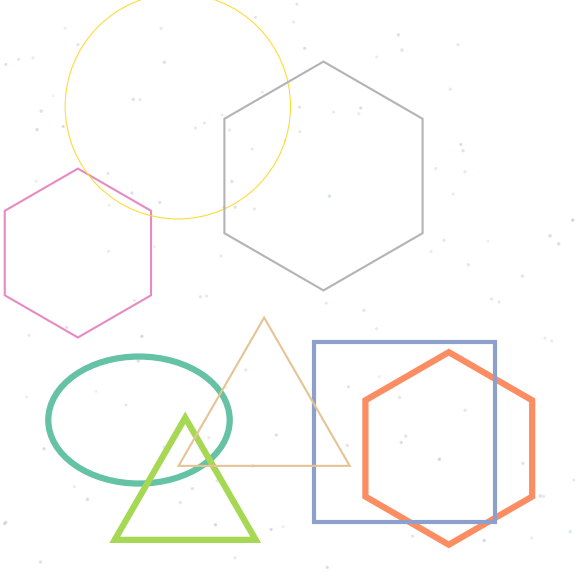[{"shape": "oval", "thickness": 3, "radius": 0.79, "center": [0.241, 0.272]}, {"shape": "hexagon", "thickness": 3, "radius": 0.83, "center": [0.777, 0.223]}, {"shape": "square", "thickness": 2, "radius": 0.78, "center": [0.701, 0.251]}, {"shape": "hexagon", "thickness": 1, "radius": 0.73, "center": [0.135, 0.561]}, {"shape": "triangle", "thickness": 3, "radius": 0.7, "center": [0.321, 0.135]}, {"shape": "circle", "thickness": 0.5, "radius": 0.98, "center": [0.308, 0.815]}, {"shape": "triangle", "thickness": 1, "radius": 0.86, "center": [0.457, 0.278]}, {"shape": "hexagon", "thickness": 1, "radius": 0.99, "center": [0.56, 0.694]}]